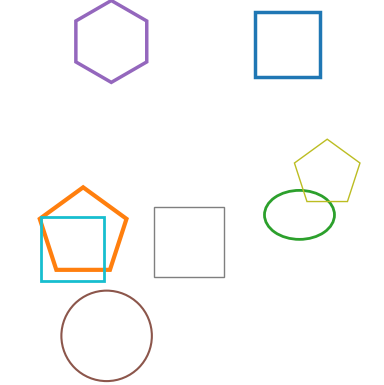[{"shape": "square", "thickness": 2.5, "radius": 0.42, "center": [0.748, 0.883]}, {"shape": "pentagon", "thickness": 3, "radius": 0.59, "center": [0.216, 0.395]}, {"shape": "oval", "thickness": 2, "radius": 0.45, "center": [0.778, 0.442]}, {"shape": "hexagon", "thickness": 2.5, "radius": 0.53, "center": [0.289, 0.892]}, {"shape": "circle", "thickness": 1.5, "radius": 0.59, "center": [0.277, 0.128]}, {"shape": "square", "thickness": 1, "radius": 0.45, "center": [0.491, 0.372]}, {"shape": "pentagon", "thickness": 1, "radius": 0.45, "center": [0.85, 0.549]}, {"shape": "square", "thickness": 2, "radius": 0.41, "center": [0.189, 0.353]}]